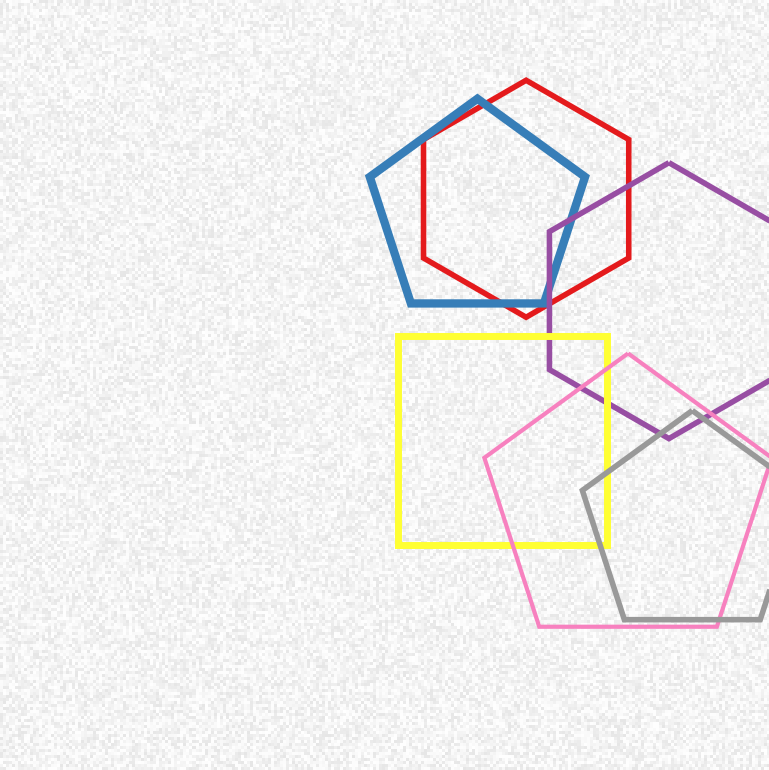[{"shape": "hexagon", "thickness": 2, "radius": 0.77, "center": [0.683, 0.742]}, {"shape": "pentagon", "thickness": 3, "radius": 0.73, "center": [0.62, 0.725]}, {"shape": "hexagon", "thickness": 2, "radius": 0.9, "center": [0.869, 0.61]}, {"shape": "square", "thickness": 2.5, "radius": 0.68, "center": [0.653, 0.428]}, {"shape": "pentagon", "thickness": 1.5, "radius": 0.98, "center": [0.816, 0.345]}, {"shape": "pentagon", "thickness": 2, "radius": 0.75, "center": [0.899, 0.317]}]